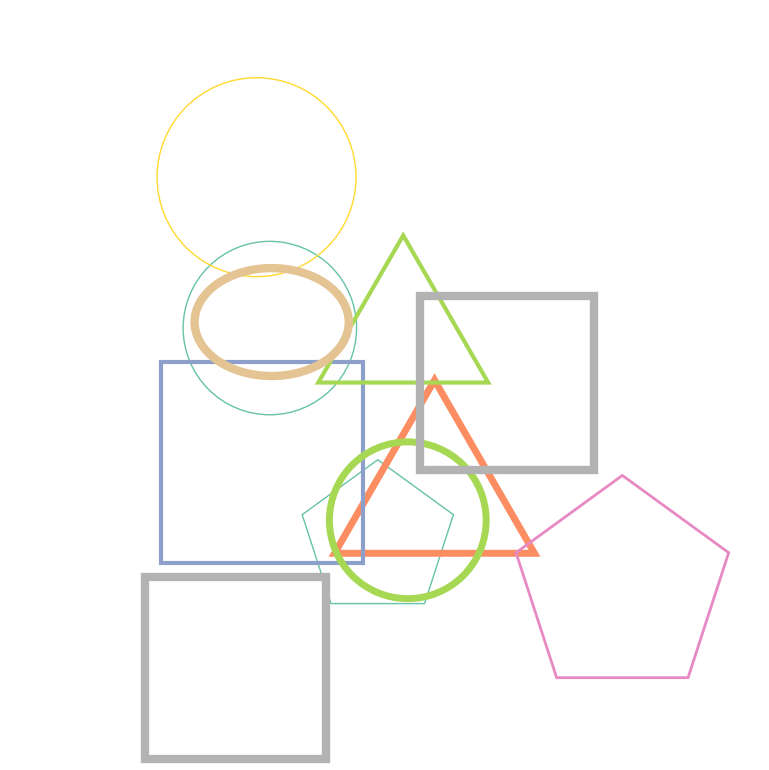[{"shape": "pentagon", "thickness": 0.5, "radius": 0.52, "center": [0.491, 0.3]}, {"shape": "circle", "thickness": 0.5, "radius": 0.56, "center": [0.35, 0.574]}, {"shape": "triangle", "thickness": 2.5, "radius": 0.75, "center": [0.564, 0.356]}, {"shape": "square", "thickness": 1.5, "radius": 0.65, "center": [0.34, 0.399]}, {"shape": "pentagon", "thickness": 1, "radius": 0.73, "center": [0.808, 0.237]}, {"shape": "circle", "thickness": 2.5, "radius": 0.51, "center": [0.53, 0.324]}, {"shape": "triangle", "thickness": 1.5, "radius": 0.64, "center": [0.524, 0.567]}, {"shape": "circle", "thickness": 0.5, "radius": 0.65, "center": [0.333, 0.77]}, {"shape": "oval", "thickness": 3, "radius": 0.5, "center": [0.353, 0.582]}, {"shape": "square", "thickness": 3, "radius": 0.59, "center": [0.306, 0.133]}, {"shape": "square", "thickness": 3, "radius": 0.57, "center": [0.658, 0.503]}]